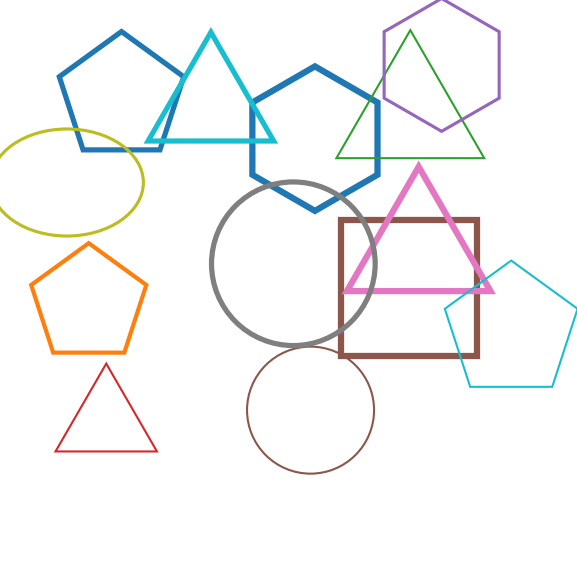[{"shape": "pentagon", "thickness": 2.5, "radius": 0.57, "center": [0.21, 0.831]}, {"shape": "hexagon", "thickness": 3, "radius": 0.63, "center": [0.545, 0.759]}, {"shape": "pentagon", "thickness": 2, "radius": 0.52, "center": [0.154, 0.473]}, {"shape": "triangle", "thickness": 1, "radius": 0.74, "center": [0.71, 0.799]}, {"shape": "triangle", "thickness": 1, "radius": 0.51, "center": [0.184, 0.268]}, {"shape": "hexagon", "thickness": 1.5, "radius": 0.57, "center": [0.765, 0.887]}, {"shape": "circle", "thickness": 1, "radius": 0.55, "center": [0.538, 0.289]}, {"shape": "square", "thickness": 3, "radius": 0.59, "center": [0.708, 0.5]}, {"shape": "triangle", "thickness": 3, "radius": 0.72, "center": [0.725, 0.567]}, {"shape": "circle", "thickness": 2.5, "radius": 0.71, "center": [0.508, 0.542]}, {"shape": "oval", "thickness": 1.5, "radius": 0.66, "center": [0.116, 0.683]}, {"shape": "triangle", "thickness": 2.5, "radius": 0.63, "center": [0.365, 0.818]}, {"shape": "pentagon", "thickness": 1, "radius": 0.6, "center": [0.885, 0.427]}]